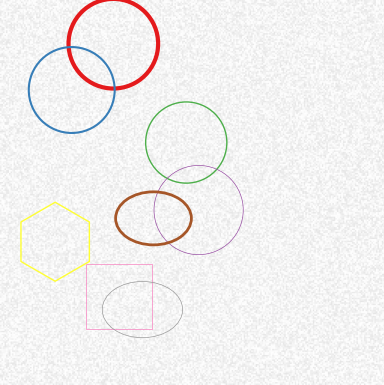[{"shape": "circle", "thickness": 3, "radius": 0.58, "center": [0.294, 0.886]}, {"shape": "circle", "thickness": 1.5, "radius": 0.56, "center": [0.186, 0.766]}, {"shape": "circle", "thickness": 1, "radius": 0.53, "center": [0.484, 0.63]}, {"shape": "circle", "thickness": 0.5, "radius": 0.58, "center": [0.516, 0.454]}, {"shape": "hexagon", "thickness": 1, "radius": 0.51, "center": [0.143, 0.372]}, {"shape": "oval", "thickness": 2, "radius": 0.49, "center": [0.399, 0.433]}, {"shape": "square", "thickness": 0.5, "radius": 0.43, "center": [0.309, 0.23]}, {"shape": "oval", "thickness": 0.5, "radius": 0.52, "center": [0.37, 0.196]}]